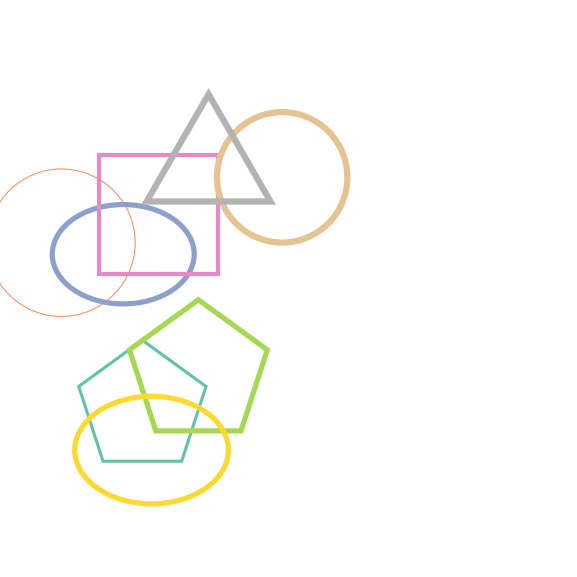[{"shape": "pentagon", "thickness": 1.5, "radius": 0.58, "center": [0.247, 0.294]}, {"shape": "circle", "thickness": 0.5, "radius": 0.64, "center": [0.106, 0.579]}, {"shape": "oval", "thickness": 2.5, "radius": 0.61, "center": [0.213, 0.559]}, {"shape": "square", "thickness": 2, "radius": 0.51, "center": [0.274, 0.628]}, {"shape": "pentagon", "thickness": 2.5, "radius": 0.63, "center": [0.344, 0.355]}, {"shape": "oval", "thickness": 2.5, "radius": 0.66, "center": [0.262, 0.22]}, {"shape": "circle", "thickness": 3, "radius": 0.56, "center": [0.489, 0.692]}, {"shape": "triangle", "thickness": 3, "radius": 0.62, "center": [0.361, 0.712]}]